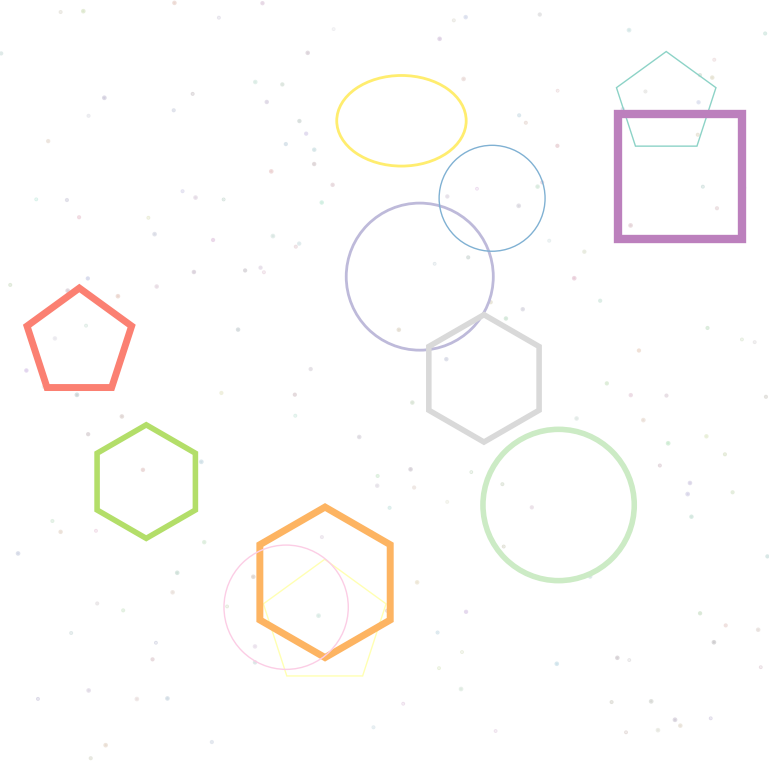[{"shape": "pentagon", "thickness": 0.5, "radius": 0.34, "center": [0.865, 0.865]}, {"shape": "pentagon", "thickness": 0.5, "radius": 0.42, "center": [0.422, 0.19]}, {"shape": "circle", "thickness": 1, "radius": 0.48, "center": [0.545, 0.641]}, {"shape": "pentagon", "thickness": 2.5, "radius": 0.36, "center": [0.103, 0.554]}, {"shape": "circle", "thickness": 0.5, "radius": 0.34, "center": [0.639, 0.742]}, {"shape": "hexagon", "thickness": 2.5, "radius": 0.49, "center": [0.422, 0.244]}, {"shape": "hexagon", "thickness": 2, "radius": 0.37, "center": [0.19, 0.375]}, {"shape": "circle", "thickness": 0.5, "radius": 0.4, "center": [0.372, 0.211]}, {"shape": "hexagon", "thickness": 2, "radius": 0.41, "center": [0.629, 0.509]}, {"shape": "square", "thickness": 3, "radius": 0.4, "center": [0.884, 0.771]}, {"shape": "circle", "thickness": 2, "radius": 0.49, "center": [0.725, 0.344]}, {"shape": "oval", "thickness": 1, "radius": 0.42, "center": [0.521, 0.843]}]